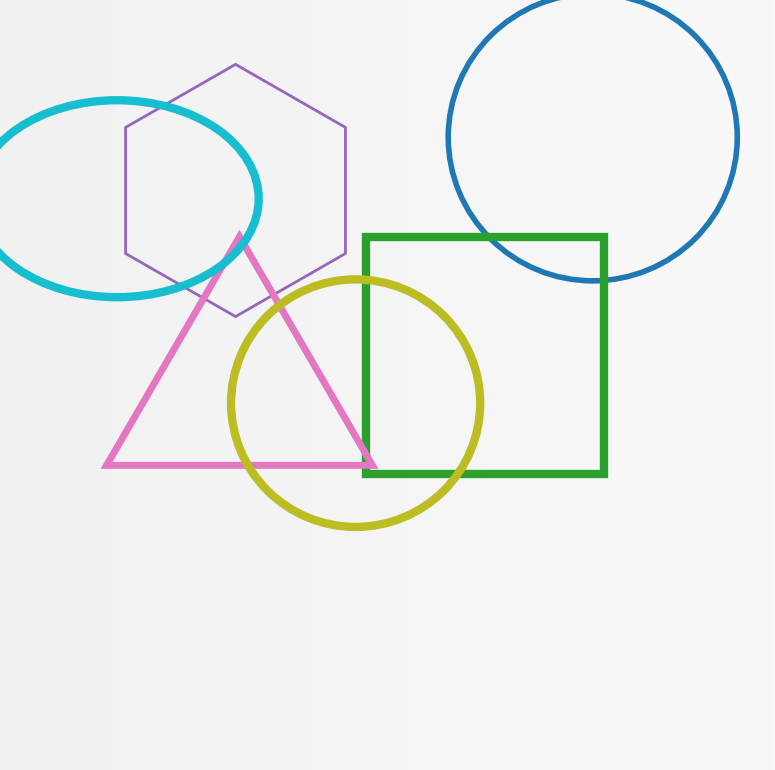[{"shape": "circle", "thickness": 2, "radius": 0.93, "center": [0.765, 0.822]}, {"shape": "square", "thickness": 3, "radius": 0.77, "center": [0.626, 0.539]}, {"shape": "hexagon", "thickness": 1, "radius": 0.82, "center": [0.304, 0.753]}, {"shape": "triangle", "thickness": 2.5, "radius": 0.99, "center": [0.309, 0.495]}, {"shape": "circle", "thickness": 3, "radius": 0.8, "center": [0.459, 0.476]}, {"shape": "oval", "thickness": 3, "radius": 0.91, "center": [0.151, 0.742]}]